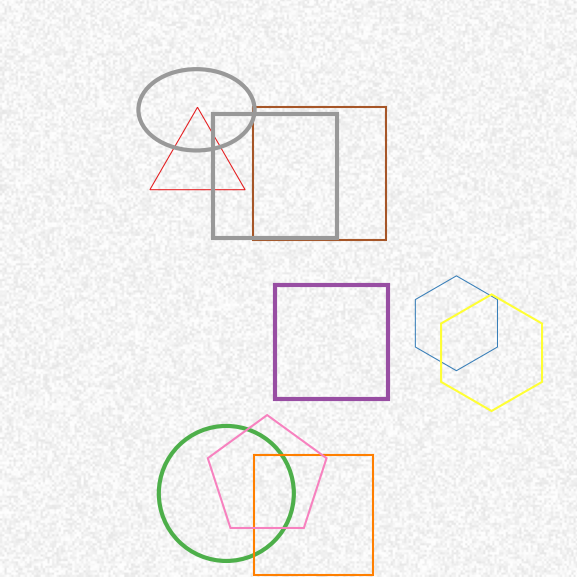[{"shape": "triangle", "thickness": 0.5, "radius": 0.48, "center": [0.342, 0.718]}, {"shape": "hexagon", "thickness": 0.5, "radius": 0.41, "center": [0.79, 0.439]}, {"shape": "circle", "thickness": 2, "radius": 0.58, "center": [0.392, 0.145]}, {"shape": "square", "thickness": 2, "radius": 0.49, "center": [0.574, 0.406]}, {"shape": "square", "thickness": 1, "radius": 0.52, "center": [0.543, 0.108]}, {"shape": "hexagon", "thickness": 1, "radius": 0.5, "center": [0.851, 0.388]}, {"shape": "square", "thickness": 1, "radius": 0.58, "center": [0.553, 0.699]}, {"shape": "pentagon", "thickness": 1, "radius": 0.54, "center": [0.463, 0.172]}, {"shape": "square", "thickness": 2, "radius": 0.54, "center": [0.476, 0.694]}, {"shape": "oval", "thickness": 2, "radius": 0.5, "center": [0.34, 0.809]}]